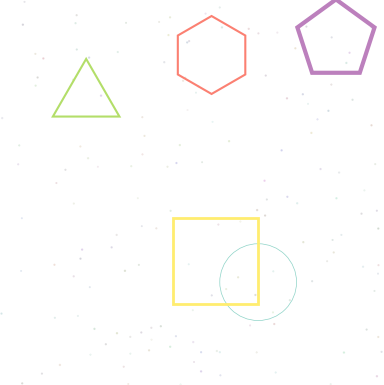[{"shape": "circle", "thickness": 0.5, "radius": 0.5, "center": [0.671, 0.267]}, {"shape": "hexagon", "thickness": 1.5, "radius": 0.51, "center": [0.55, 0.857]}, {"shape": "triangle", "thickness": 1.5, "radius": 0.5, "center": [0.224, 0.747]}, {"shape": "pentagon", "thickness": 3, "radius": 0.53, "center": [0.873, 0.896]}, {"shape": "square", "thickness": 2, "radius": 0.55, "center": [0.56, 0.322]}]